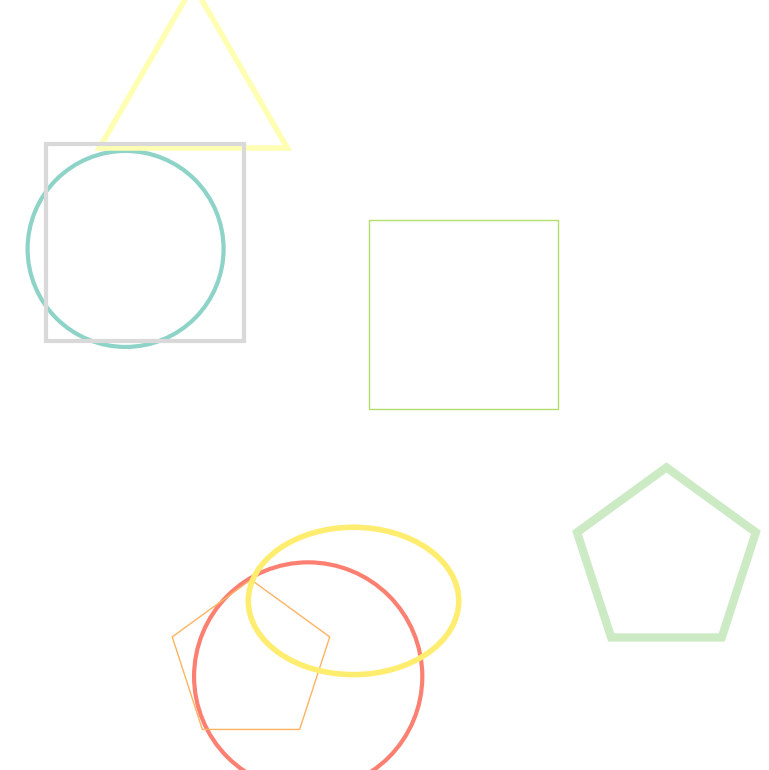[{"shape": "circle", "thickness": 1.5, "radius": 0.64, "center": [0.163, 0.677]}, {"shape": "triangle", "thickness": 2, "radius": 0.7, "center": [0.251, 0.878]}, {"shape": "circle", "thickness": 1.5, "radius": 0.74, "center": [0.4, 0.121]}, {"shape": "pentagon", "thickness": 0.5, "radius": 0.54, "center": [0.326, 0.14]}, {"shape": "square", "thickness": 0.5, "radius": 0.61, "center": [0.602, 0.591]}, {"shape": "square", "thickness": 1.5, "radius": 0.64, "center": [0.188, 0.685]}, {"shape": "pentagon", "thickness": 3, "radius": 0.61, "center": [0.866, 0.271]}, {"shape": "oval", "thickness": 2, "radius": 0.68, "center": [0.459, 0.22]}]